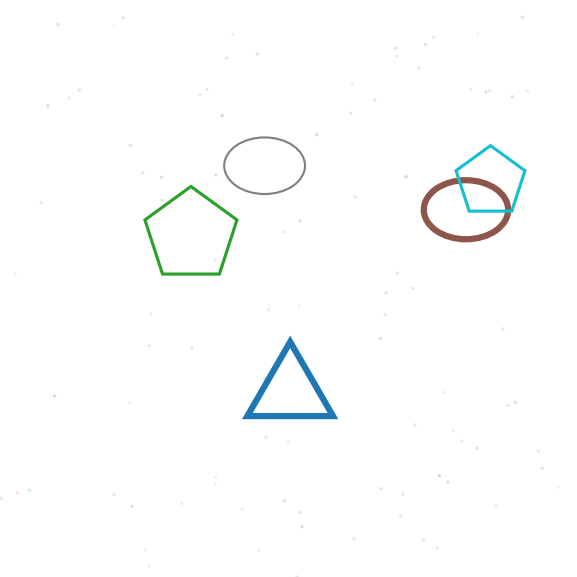[{"shape": "triangle", "thickness": 3, "radius": 0.43, "center": [0.502, 0.321]}, {"shape": "pentagon", "thickness": 1.5, "radius": 0.42, "center": [0.331, 0.592]}, {"shape": "oval", "thickness": 3, "radius": 0.37, "center": [0.807, 0.636]}, {"shape": "oval", "thickness": 1, "radius": 0.35, "center": [0.458, 0.712]}, {"shape": "pentagon", "thickness": 1.5, "radius": 0.31, "center": [0.849, 0.684]}]